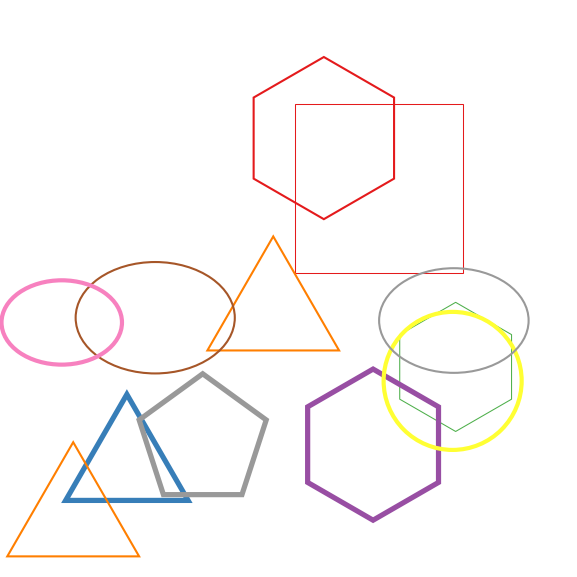[{"shape": "square", "thickness": 0.5, "radius": 0.73, "center": [0.657, 0.673]}, {"shape": "hexagon", "thickness": 1, "radius": 0.7, "center": [0.561, 0.76]}, {"shape": "triangle", "thickness": 2.5, "radius": 0.61, "center": [0.22, 0.194]}, {"shape": "hexagon", "thickness": 0.5, "radius": 0.56, "center": [0.789, 0.364]}, {"shape": "hexagon", "thickness": 2.5, "radius": 0.65, "center": [0.646, 0.229]}, {"shape": "triangle", "thickness": 1, "radius": 0.66, "center": [0.473, 0.458]}, {"shape": "triangle", "thickness": 1, "radius": 0.66, "center": [0.127, 0.102]}, {"shape": "circle", "thickness": 2, "radius": 0.6, "center": [0.784, 0.34]}, {"shape": "oval", "thickness": 1, "radius": 0.69, "center": [0.269, 0.449]}, {"shape": "oval", "thickness": 2, "radius": 0.52, "center": [0.107, 0.441]}, {"shape": "pentagon", "thickness": 2.5, "radius": 0.58, "center": [0.351, 0.236]}, {"shape": "oval", "thickness": 1, "radius": 0.65, "center": [0.786, 0.444]}]